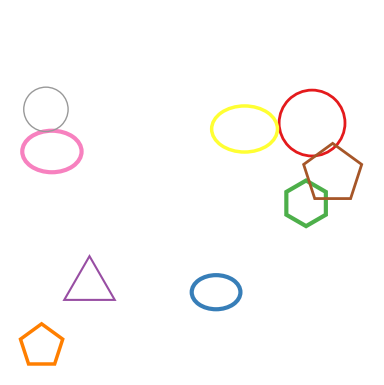[{"shape": "circle", "thickness": 2, "radius": 0.43, "center": [0.811, 0.68]}, {"shape": "oval", "thickness": 3, "radius": 0.32, "center": [0.561, 0.241]}, {"shape": "hexagon", "thickness": 3, "radius": 0.3, "center": [0.795, 0.472]}, {"shape": "triangle", "thickness": 1.5, "radius": 0.38, "center": [0.232, 0.259]}, {"shape": "pentagon", "thickness": 2.5, "radius": 0.29, "center": [0.108, 0.101]}, {"shape": "oval", "thickness": 2.5, "radius": 0.43, "center": [0.635, 0.665]}, {"shape": "pentagon", "thickness": 2, "radius": 0.4, "center": [0.864, 0.548]}, {"shape": "oval", "thickness": 3, "radius": 0.39, "center": [0.135, 0.607]}, {"shape": "circle", "thickness": 1, "radius": 0.29, "center": [0.119, 0.716]}]